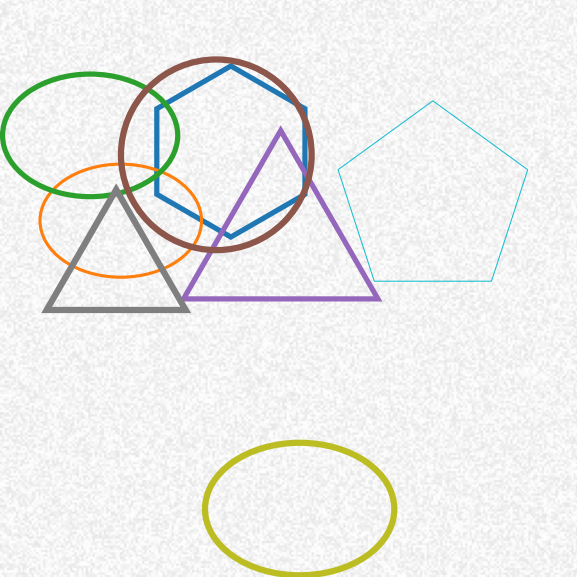[{"shape": "hexagon", "thickness": 2.5, "radius": 0.74, "center": [0.4, 0.737]}, {"shape": "oval", "thickness": 1.5, "radius": 0.7, "center": [0.209, 0.617]}, {"shape": "oval", "thickness": 2.5, "radius": 0.76, "center": [0.156, 0.765]}, {"shape": "triangle", "thickness": 2.5, "radius": 0.97, "center": [0.486, 0.579]}, {"shape": "circle", "thickness": 3, "radius": 0.83, "center": [0.375, 0.731]}, {"shape": "triangle", "thickness": 3, "radius": 0.69, "center": [0.201, 0.532]}, {"shape": "oval", "thickness": 3, "radius": 0.82, "center": [0.519, 0.118]}, {"shape": "pentagon", "thickness": 0.5, "radius": 0.86, "center": [0.75, 0.652]}]